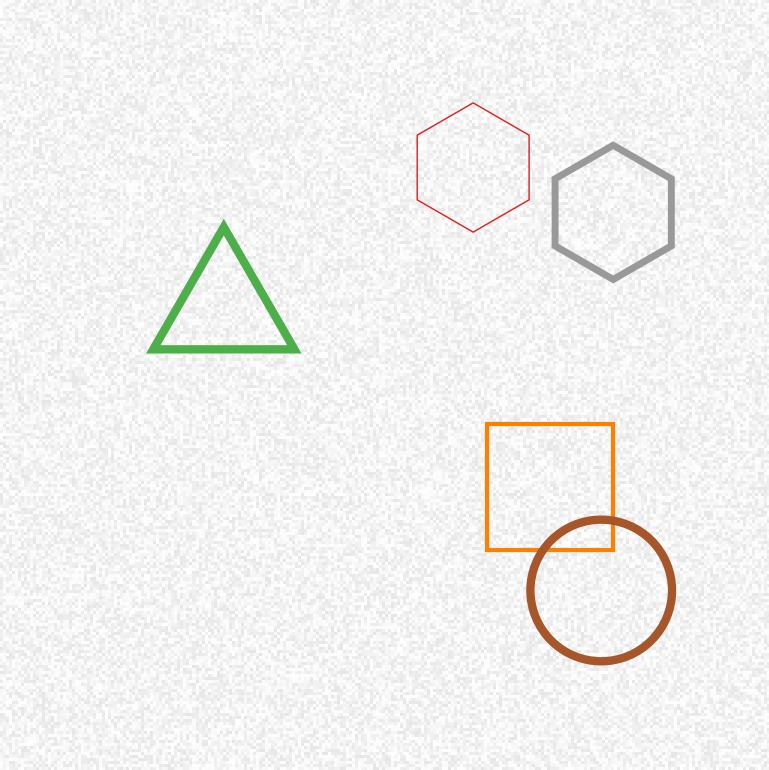[{"shape": "hexagon", "thickness": 0.5, "radius": 0.42, "center": [0.614, 0.782]}, {"shape": "triangle", "thickness": 3, "radius": 0.53, "center": [0.291, 0.599]}, {"shape": "square", "thickness": 1.5, "radius": 0.41, "center": [0.714, 0.368]}, {"shape": "circle", "thickness": 3, "radius": 0.46, "center": [0.781, 0.233]}, {"shape": "hexagon", "thickness": 2.5, "radius": 0.44, "center": [0.796, 0.724]}]